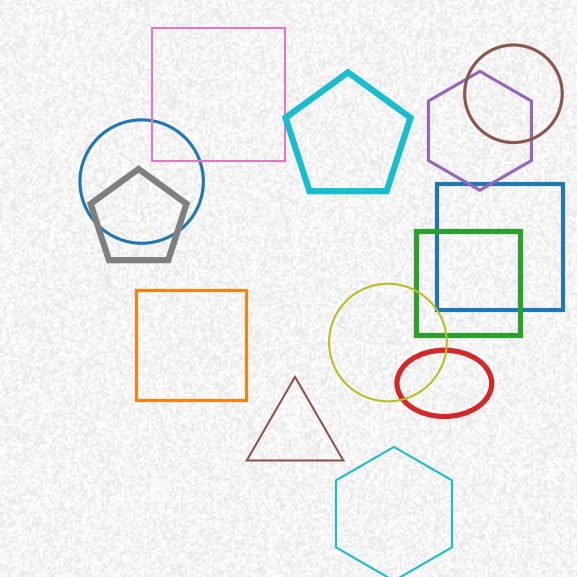[{"shape": "circle", "thickness": 1.5, "radius": 0.53, "center": [0.245, 0.685]}, {"shape": "square", "thickness": 2, "radius": 0.54, "center": [0.866, 0.571]}, {"shape": "square", "thickness": 1.5, "radius": 0.47, "center": [0.331, 0.401]}, {"shape": "square", "thickness": 2.5, "radius": 0.45, "center": [0.811, 0.509]}, {"shape": "oval", "thickness": 2.5, "radius": 0.41, "center": [0.769, 0.335]}, {"shape": "hexagon", "thickness": 1.5, "radius": 0.51, "center": [0.831, 0.773]}, {"shape": "circle", "thickness": 1.5, "radius": 0.42, "center": [0.889, 0.837]}, {"shape": "triangle", "thickness": 1, "radius": 0.48, "center": [0.511, 0.25]}, {"shape": "square", "thickness": 1, "radius": 0.57, "center": [0.378, 0.836]}, {"shape": "pentagon", "thickness": 3, "radius": 0.44, "center": [0.24, 0.619]}, {"shape": "circle", "thickness": 1, "radius": 0.51, "center": [0.672, 0.406]}, {"shape": "hexagon", "thickness": 1, "radius": 0.58, "center": [0.682, 0.109]}, {"shape": "pentagon", "thickness": 3, "radius": 0.57, "center": [0.603, 0.76]}]